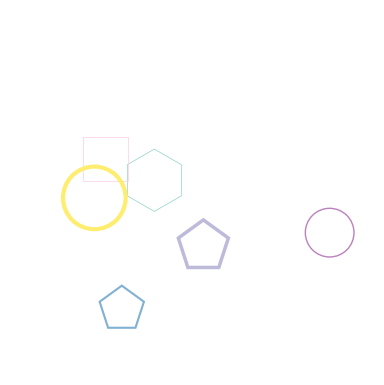[{"shape": "hexagon", "thickness": 0.5, "radius": 0.4, "center": [0.401, 0.532]}, {"shape": "pentagon", "thickness": 2.5, "radius": 0.34, "center": [0.528, 0.361]}, {"shape": "pentagon", "thickness": 1.5, "radius": 0.3, "center": [0.316, 0.198]}, {"shape": "square", "thickness": 0.5, "radius": 0.29, "center": [0.273, 0.586]}, {"shape": "circle", "thickness": 1, "radius": 0.32, "center": [0.856, 0.396]}, {"shape": "circle", "thickness": 3, "radius": 0.41, "center": [0.245, 0.486]}]